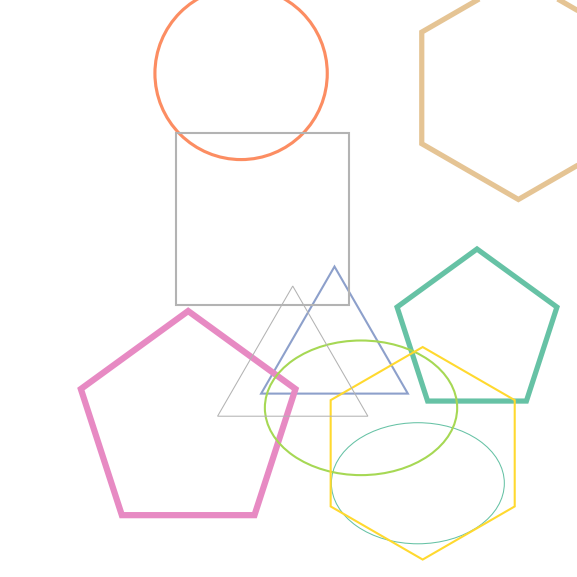[{"shape": "oval", "thickness": 0.5, "radius": 0.75, "center": [0.724, 0.162]}, {"shape": "pentagon", "thickness": 2.5, "radius": 0.73, "center": [0.826, 0.422]}, {"shape": "circle", "thickness": 1.5, "radius": 0.75, "center": [0.417, 0.872]}, {"shape": "triangle", "thickness": 1, "radius": 0.73, "center": [0.579, 0.391]}, {"shape": "pentagon", "thickness": 3, "radius": 0.98, "center": [0.326, 0.265]}, {"shape": "oval", "thickness": 1, "radius": 0.83, "center": [0.625, 0.293]}, {"shape": "hexagon", "thickness": 1, "radius": 0.92, "center": [0.732, 0.214]}, {"shape": "hexagon", "thickness": 2.5, "radius": 0.97, "center": [0.898, 0.847]}, {"shape": "triangle", "thickness": 0.5, "radius": 0.75, "center": [0.507, 0.354]}, {"shape": "square", "thickness": 1, "radius": 0.75, "center": [0.455, 0.619]}]